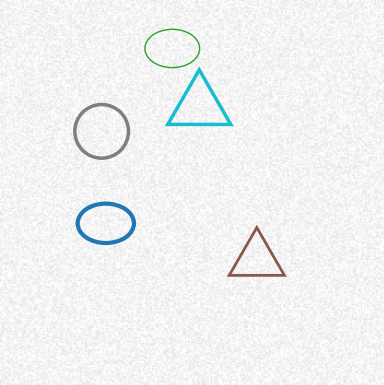[{"shape": "oval", "thickness": 3, "radius": 0.37, "center": [0.275, 0.42]}, {"shape": "oval", "thickness": 1, "radius": 0.36, "center": [0.447, 0.874]}, {"shape": "triangle", "thickness": 2, "radius": 0.41, "center": [0.667, 0.326]}, {"shape": "circle", "thickness": 2.5, "radius": 0.35, "center": [0.264, 0.659]}, {"shape": "triangle", "thickness": 2.5, "radius": 0.47, "center": [0.518, 0.724]}]